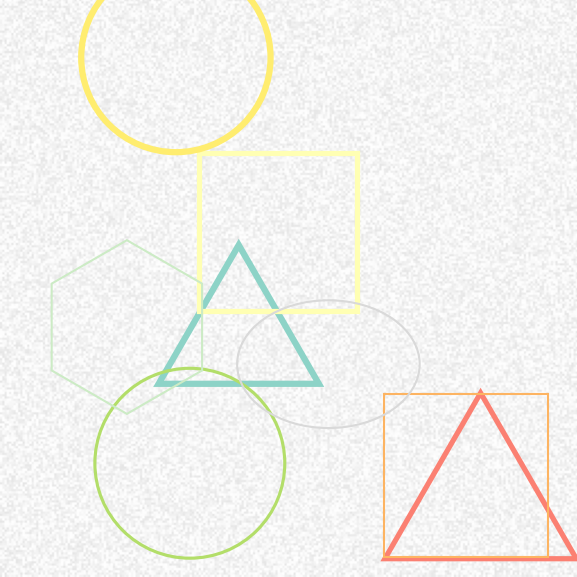[{"shape": "triangle", "thickness": 3, "radius": 0.8, "center": [0.413, 0.415]}, {"shape": "square", "thickness": 2.5, "radius": 0.68, "center": [0.481, 0.597]}, {"shape": "triangle", "thickness": 2.5, "radius": 0.96, "center": [0.832, 0.127]}, {"shape": "square", "thickness": 1, "radius": 0.71, "center": [0.807, 0.176]}, {"shape": "circle", "thickness": 1.5, "radius": 0.82, "center": [0.329, 0.197]}, {"shape": "oval", "thickness": 1, "radius": 0.79, "center": [0.569, 0.369]}, {"shape": "hexagon", "thickness": 1, "radius": 0.75, "center": [0.22, 0.433]}, {"shape": "circle", "thickness": 3, "radius": 0.82, "center": [0.305, 0.9]}]